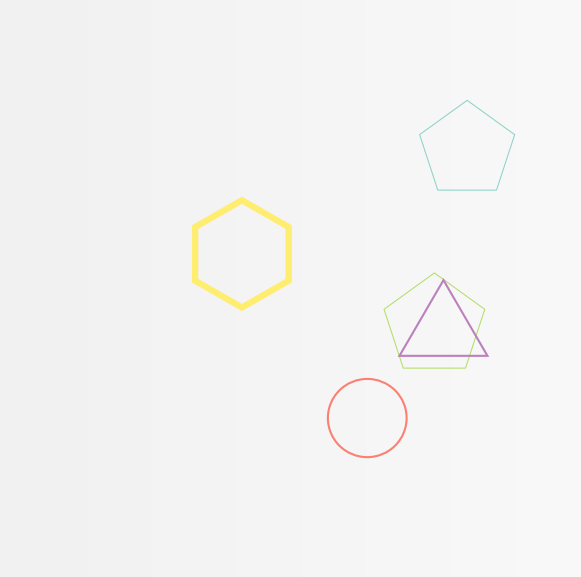[{"shape": "pentagon", "thickness": 0.5, "radius": 0.43, "center": [0.804, 0.739]}, {"shape": "circle", "thickness": 1, "radius": 0.34, "center": [0.632, 0.275]}, {"shape": "pentagon", "thickness": 0.5, "radius": 0.46, "center": [0.747, 0.435]}, {"shape": "triangle", "thickness": 1, "radius": 0.44, "center": [0.763, 0.427]}, {"shape": "hexagon", "thickness": 3, "radius": 0.46, "center": [0.416, 0.56]}]